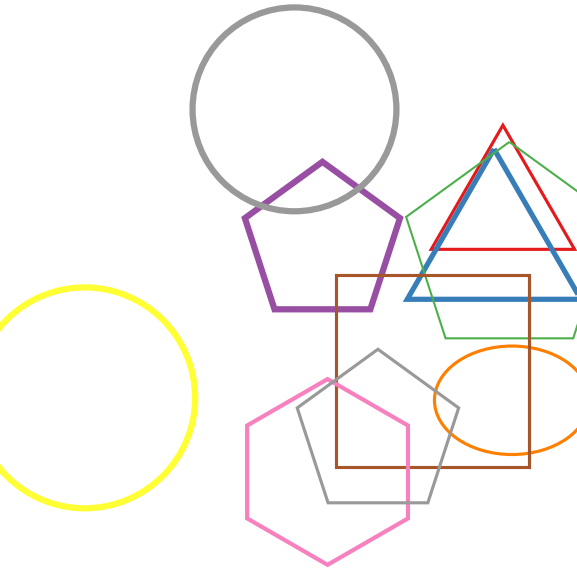[{"shape": "triangle", "thickness": 1.5, "radius": 0.72, "center": [0.871, 0.639]}, {"shape": "triangle", "thickness": 2.5, "radius": 0.87, "center": [0.855, 0.568]}, {"shape": "pentagon", "thickness": 1, "radius": 0.94, "center": [0.882, 0.565]}, {"shape": "pentagon", "thickness": 3, "radius": 0.71, "center": [0.558, 0.578]}, {"shape": "oval", "thickness": 1.5, "radius": 0.67, "center": [0.886, 0.306]}, {"shape": "circle", "thickness": 3, "radius": 0.96, "center": [0.147, 0.31]}, {"shape": "square", "thickness": 1.5, "radius": 0.83, "center": [0.749, 0.357]}, {"shape": "hexagon", "thickness": 2, "radius": 0.8, "center": [0.567, 0.182]}, {"shape": "pentagon", "thickness": 1.5, "radius": 0.73, "center": [0.654, 0.247]}, {"shape": "circle", "thickness": 3, "radius": 0.88, "center": [0.51, 0.81]}]